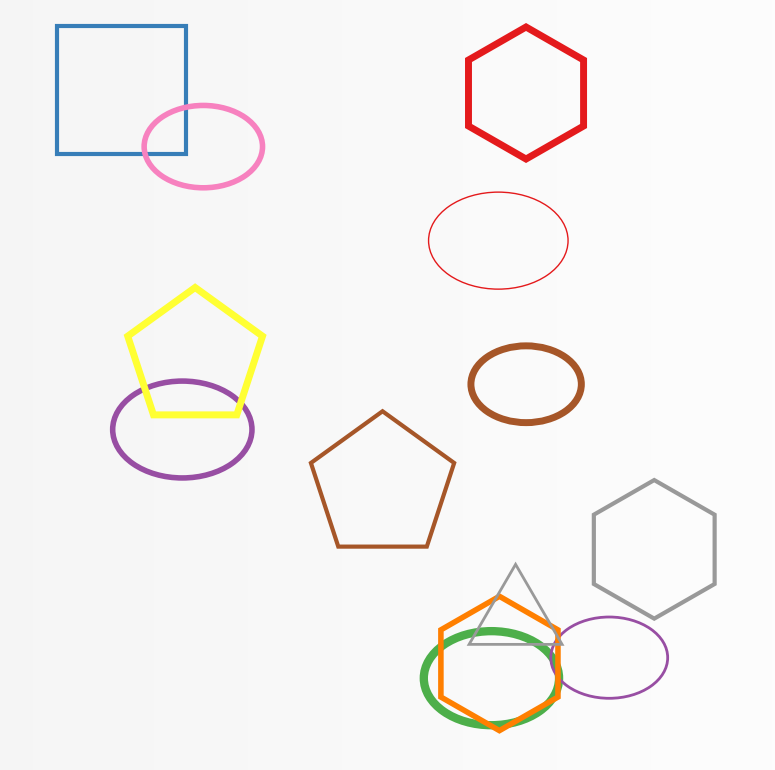[{"shape": "hexagon", "thickness": 2.5, "radius": 0.43, "center": [0.679, 0.879]}, {"shape": "oval", "thickness": 0.5, "radius": 0.45, "center": [0.643, 0.687]}, {"shape": "square", "thickness": 1.5, "radius": 0.42, "center": [0.157, 0.883]}, {"shape": "oval", "thickness": 3, "radius": 0.44, "center": [0.634, 0.119]}, {"shape": "oval", "thickness": 2, "radius": 0.45, "center": [0.235, 0.442]}, {"shape": "oval", "thickness": 1, "radius": 0.38, "center": [0.786, 0.146]}, {"shape": "hexagon", "thickness": 2, "radius": 0.44, "center": [0.644, 0.138]}, {"shape": "pentagon", "thickness": 2.5, "radius": 0.46, "center": [0.252, 0.535]}, {"shape": "oval", "thickness": 2.5, "radius": 0.36, "center": [0.679, 0.501]}, {"shape": "pentagon", "thickness": 1.5, "radius": 0.49, "center": [0.494, 0.369]}, {"shape": "oval", "thickness": 2, "radius": 0.38, "center": [0.262, 0.81]}, {"shape": "hexagon", "thickness": 1.5, "radius": 0.45, "center": [0.844, 0.287]}, {"shape": "triangle", "thickness": 1, "radius": 0.35, "center": [0.665, 0.198]}]